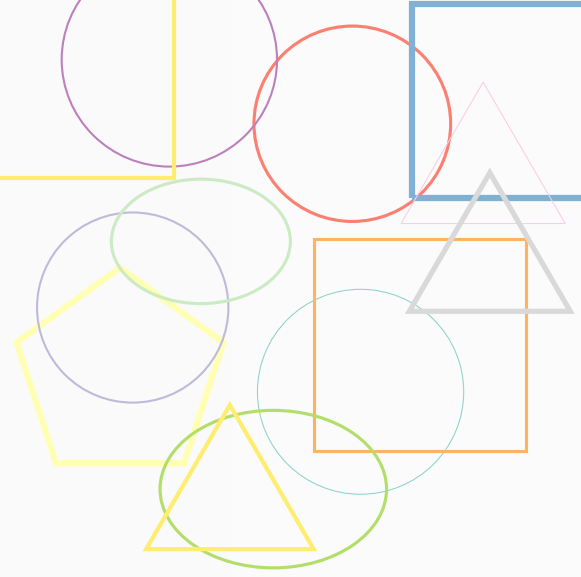[{"shape": "circle", "thickness": 0.5, "radius": 0.89, "center": [0.62, 0.321]}, {"shape": "pentagon", "thickness": 3, "radius": 0.94, "center": [0.206, 0.348]}, {"shape": "circle", "thickness": 1, "radius": 0.82, "center": [0.228, 0.467]}, {"shape": "circle", "thickness": 1.5, "radius": 0.85, "center": [0.606, 0.785]}, {"shape": "square", "thickness": 3, "radius": 0.84, "center": [0.877, 0.825]}, {"shape": "square", "thickness": 1.5, "radius": 0.92, "center": [0.723, 0.402]}, {"shape": "oval", "thickness": 1.5, "radius": 0.97, "center": [0.47, 0.152]}, {"shape": "triangle", "thickness": 0.5, "radius": 0.82, "center": [0.831, 0.694]}, {"shape": "triangle", "thickness": 2.5, "radius": 0.8, "center": [0.843, 0.54]}, {"shape": "circle", "thickness": 1, "radius": 0.93, "center": [0.291, 0.896]}, {"shape": "oval", "thickness": 1.5, "radius": 0.77, "center": [0.346, 0.581]}, {"shape": "square", "thickness": 2, "radius": 0.87, "center": [0.124, 0.867]}, {"shape": "triangle", "thickness": 2, "radius": 0.83, "center": [0.395, 0.131]}]